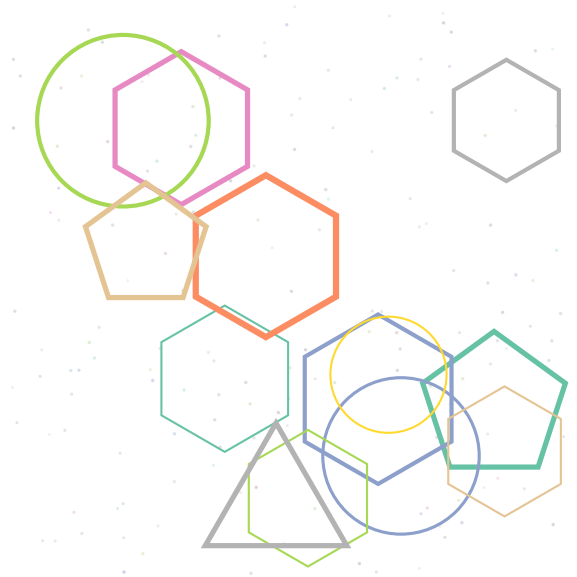[{"shape": "hexagon", "thickness": 1, "radius": 0.63, "center": [0.389, 0.343]}, {"shape": "pentagon", "thickness": 2.5, "radius": 0.65, "center": [0.855, 0.295]}, {"shape": "hexagon", "thickness": 3, "radius": 0.7, "center": [0.46, 0.556]}, {"shape": "hexagon", "thickness": 2, "radius": 0.73, "center": [0.655, 0.308]}, {"shape": "circle", "thickness": 1.5, "radius": 0.68, "center": [0.694, 0.21]}, {"shape": "hexagon", "thickness": 2.5, "radius": 0.66, "center": [0.314, 0.777]}, {"shape": "hexagon", "thickness": 1, "radius": 0.59, "center": [0.533, 0.136]}, {"shape": "circle", "thickness": 2, "radius": 0.74, "center": [0.213, 0.79]}, {"shape": "circle", "thickness": 1, "radius": 0.5, "center": [0.673, 0.35]}, {"shape": "pentagon", "thickness": 2.5, "radius": 0.55, "center": [0.252, 0.573]}, {"shape": "hexagon", "thickness": 1, "radius": 0.56, "center": [0.874, 0.217]}, {"shape": "hexagon", "thickness": 2, "radius": 0.52, "center": [0.877, 0.791]}, {"shape": "triangle", "thickness": 2.5, "radius": 0.71, "center": [0.478, 0.125]}]